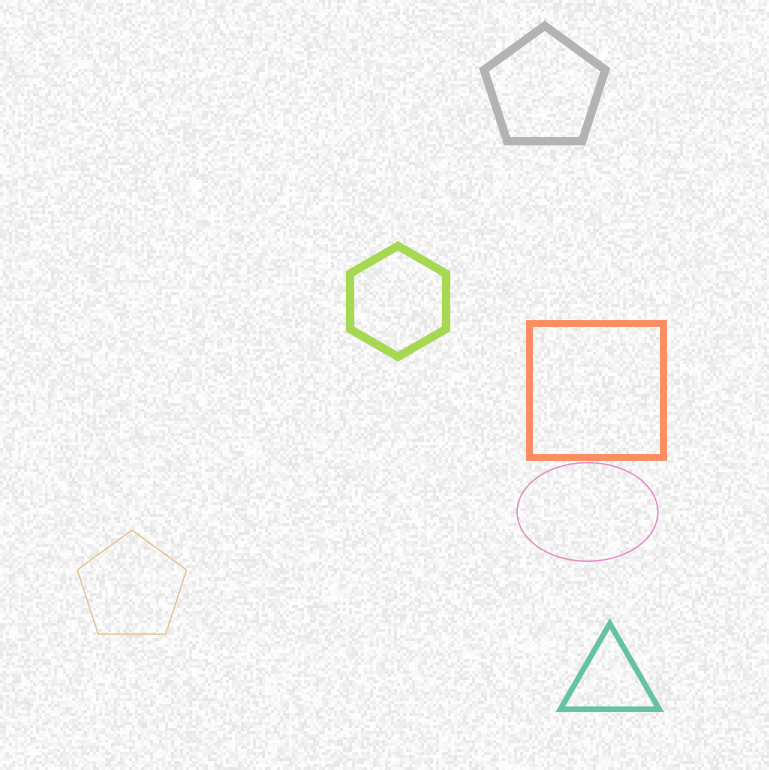[{"shape": "triangle", "thickness": 2, "radius": 0.37, "center": [0.792, 0.116]}, {"shape": "square", "thickness": 2.5, "radius": 0.44, "center": [0.774, 0.494]}, {"shape": "oval", "thickness": 0.5, "radius": 0.46, "center": [0.763, 0.335]}, {"shape": "hexagon", "thickness": 3, "radius": 0.36, "center": [0.517, 0.609]}, {"shape": "pentagon", "thickness": 0.5, "radius": 0.37, "center": [0.171, 0.237]}, {"shape": "pentagon", "thickness": 3, "radius": 0.41, "center": [0.707, 0.884]}]